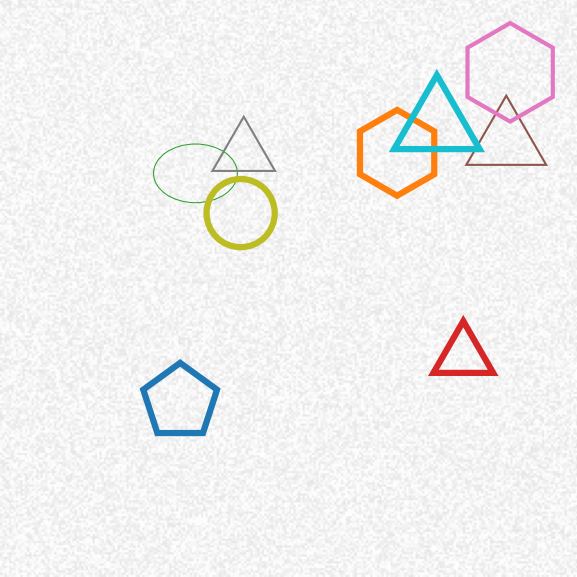[{"shape": "pentagon", "thickness": 3, "radius": 0.34, "center": [0.312, 0.304]}, {"shape": "hexagon", "thickness": 3, "radius": 0.37, "center": [0.688, 0.735]}, {"shape": "oval", "thickness": 0.5, "radius": 0.36, "center": [0.338, 0.699]}, {"shape": "triangle", "thickness": 3, "radius": 0.3, "center": [0.802, 0.383]}, {"shape": "triangle", "thickness": 1, "radius": 0.4, "center": [0.877, 0.754]}, {"shape": "hexagon", "thickness": 2, "radius": 0.43, "center": [0.883, 0.874]}, {"shape": "triangle", "thickness": 1, "radius": 0.31, "center": [0.422, 0.734]}, {"shape": "circle", "thickness": 3, "radius": 0.3, "center": [0.417, 0.63]}, {"shape": "triangle", "thickness": 3, "radius": 0.43, "center": [0.756, 0.784]}]